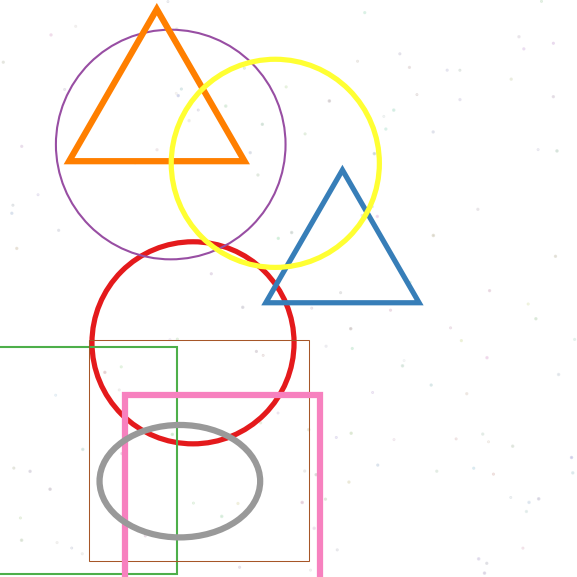[{"shape": "circle", "thickness": 2.5, "radius": 0.87, "center": [0.334, 0.406]}, {"shape": "triangle", "thickness": 2.5, "radius": 0.77, "center": [0.593, 0.552]}, {"shape": "square", "thickness": 1, "radius": 0.99, "center": [0.109, 0.201]}, {"shape": "circle", "thickness": 1, "radius": 0.99, "center": [0.296, 0.749]}, {"shape": "triangle", "thickness": 3, "radius": 0.88, "center": [0.272, 0.808]}, {"shape": "circle", "thickness": 2.5, "radius": 0.9, "center": [0.477, 0.716]}, {"shape": "square", "thickness": 0.5, "radius": 0.95, "center": [0.345, 0.219]}, {"shape": "square", "thickness": 3, "radius": 0.85, "center": [0.385, 0.145]}, {"shape": "oval", "thickness": 3, "radius": 0.7, "center": [0.311, 0.166]}]